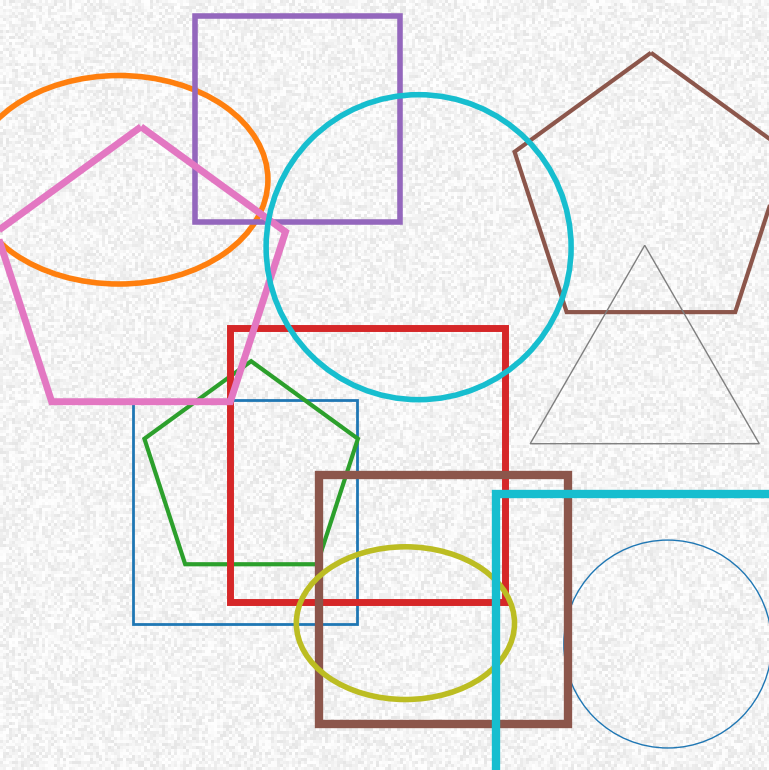[{"shape": "circle", "thickness": 0.5, "radius": 0.67, "center": [0.867, 0.164]}, {"shape": "square", "thickness": 1, "radius": 0.73, "center": [0.318, 0.335]}, {"shape": "oval", "thickness": 2, "radius": 0.97, "center": [0.155, 0.767]}, {"shape": "pentagon", "thickness": 1.5, "radius": 0.73, "center": [0.326, 0.385]}, {"shape": "square", "thickness": 2.5, "radius": 0.89, "center": [0.477, 0.396]}, {"shape": "square", "thickness": 2, "radius": 0.67, "center": [0.386, 0.845]}, {"shape": "square", "thickness": 3, "radius": 0.81, "center": [0.576, 0.221]}, {"shape": "pentagon", "thickness": 1.5, "radius": 0.93, "center": [0.845, 0.745]}, {"shape": "pentagon", "thickness": 2.5, "radius": 0.99, "center": [0.183, 0.638]}, {"shape": "triangle", "thickness": 0.5, "radius": 0.86, "center": [0.837, 0.51]}, {"shape": "oval", "thickness": 2, "radius": 0.71, "center": [0.527, 0.191]}, {"shape": "square", "thickness": 3, "radius": 0.92, "center": [0.829, 0.174]}, {"shape": "circle", "thickness": 2, "radius": 0.99, "center": [0.544, 0.679]}]